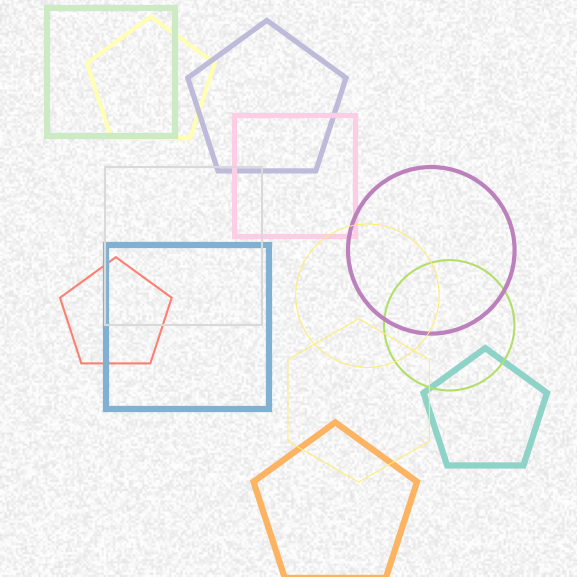[{"shape": "pentagon", "thickness": 3, "radius": 0.56, "center": [0.84, 0.284]}, {"shape": "pentagon", "thickness": 2, "radius": 0.58, "center": [0.261, 0.854]}, {"shape": "pentagon", "thickness": 2.5, "radius": 0.72, "center": [0.462, 0.82]}, {"shape": "pentagon", "thickness": 1, "radius": 0.51, "center": [0.201, 0.452]}, {"shape": "square", "thickness": 3, "radius": 0.71, "center": [0.325, 0.433]}, {"shape": "pentagon", "thickness": 3, "radius": 0.74, "center": [0.581, 0.119]}, {"shape": "circle", "thickness": 1, "radius": 0.56, "center": [0.778, 0.436]}, {"shape": "square", "thickness": 2.5, "radius": 0.52, "center": [0.509, 0.695]}, {"shape": "square", "thickness": 1, "radius": 0.68, "center": [0.318, 0.573]}, {"shape": "circle", "thickness": 2, "radius": 0.72, "center": [0.747, 0.566]}, {"shape": "square", "thickness": 3, "radius": 0.55, "center": [0.192, 0.875]}, {"shape": "hexagon", "thickness": 0.5, "radius": 0.71, "center": [0.621, 0.306]}, {"shape": "circle", "thickness": 0.5, "radius": 0.62, "center": [0.636, 0.487]}]